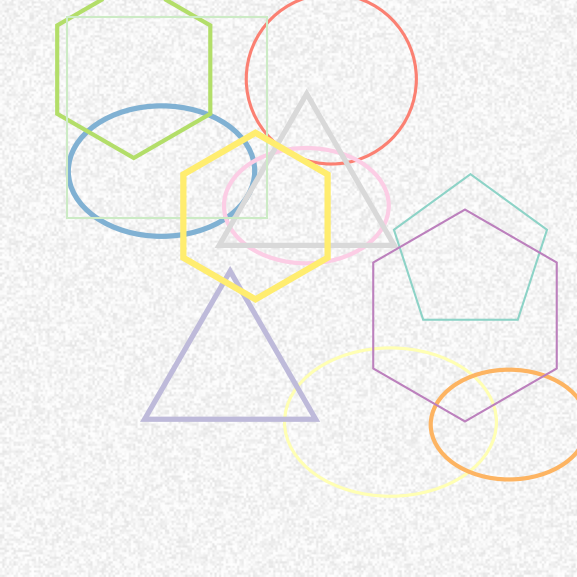[{"shape": "pentagon", "thickness": 1, "radius": 0.7, "center": [0.815, 0.558]}, {"shape": "oval", "thickness": 1.5, "radius": 0.92, "center": [0.676, 0.268]}, {"shape": "triangle", "thickness": 2.5, "radius": 0.86, "center": [0.399, 0.359]}, {"shape": "circle", "thickness": 1.5, "radius": 0.74, "center": [0.574, 0.862]}, {"shape": "oval", "thickness": 2.5, "radius": 0.81, "center": [0.28, 0.703]}, {"shape": "oval", "thickness": 2, "radius": 0.68, "center": [0.882, 0.264]}, {"shape": "hexagon", "thickness": 2, "radius": 0.77, "center": [0.232, 0.879]}, {"shape": "oval", "thickness": 2, "radius": 0.71, "center": [0.531, 0.643]}, {"shape": "triangle", "thickness": 2.5, "radius": 0.88, "center": [0.531, 0.662]}, {"shape": "hexagon", "thickness": 1, "radius": 0.92, "center": [0.805, 0.453]}, {"shape": "square", "thickness": 1, "radius": 0.87, "center": [0.289, 0.796]}, {"shape": "hexagon", "thickness": 3, "radius": 0.72, "center": [0.442, 0.625]}]